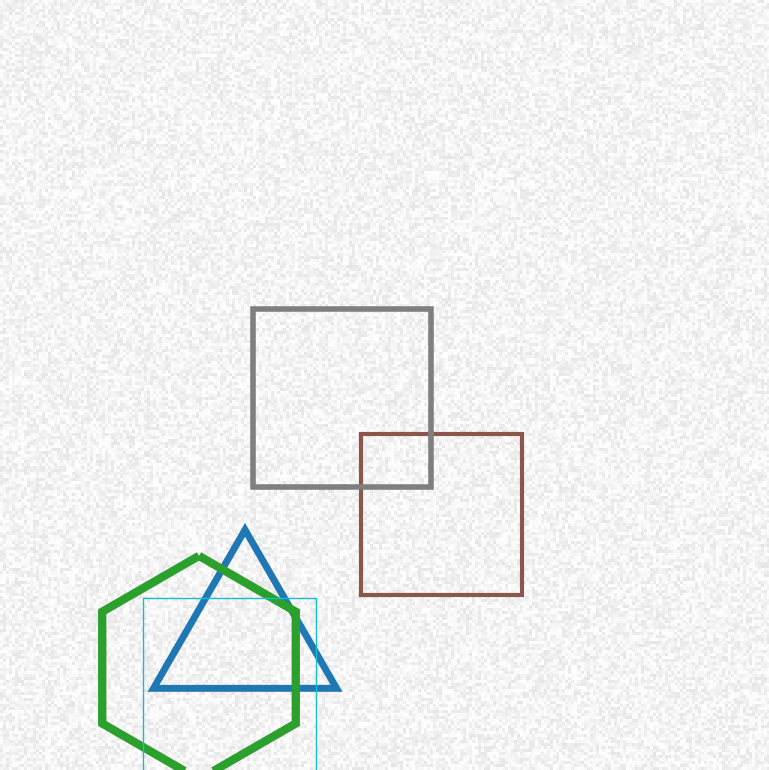[{"shape": "triangle", "thickness": 2.5, "radius": 0.69, "center": [0.318, 0.175]}, {"shape": "hexagon", "thickness": 3, "radius": 0.73, "center": [0.258, 0.133]}, {"shape": "square", "thickness": 1.5, "radius": 0.52, "center": [0.574, 0.332]}, {"shape": "square", "thickness": 2, "radius": 0.58, "center": [0.444, 0.483]}, {"shape": "square", "thickness": 0.5, "radius": 0.56, "center": [0.298, 0.111]}]